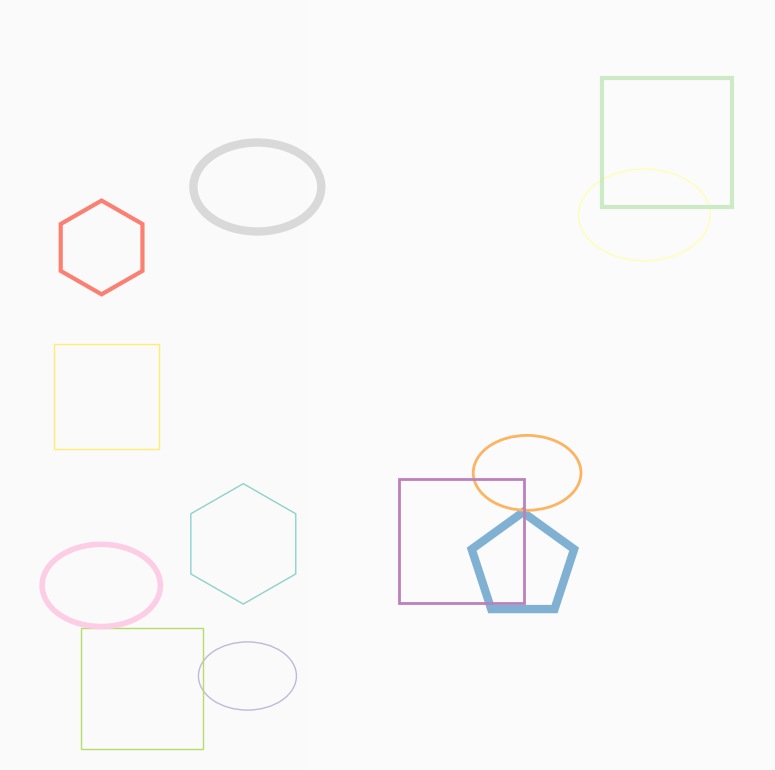[{"shape": "hexagon", "thickness": 0.5, "radius": 0.39, "center": [0.314, 0.294]}, {"shape": "oval", "thickness": 0.5, "radius": 0.42, "center": [0.831, 0.721]}, {"shape": "oval", "thickness": 0.5, "radius": 0.32, "center": [0.319, 0.122]}, {"shape": "hexagon", "thickness": 1.5, "radius": 0.3, "center": [0.131, 0.679]}, {"shape": "pentagon", "thickness": 3, "radius": 0.35, "center": [0.675, 0.265]}, {"shape": "oval", "thickness": 1, "radius": 0.35, "center": [0.68, 0.386]}, {"shape": "square", "thickness": 0.5, "radius": 0.39, "center": [0.183, 0.106]}, {"shape": "oval", "thickness": 2, "radius": 0.38, "center": [0.131, 0.24]}, {"shape": "oval", "thickness": 3, "radius": 0.41, "center": [0.332, 0.757]}, {"shape": "square", "thickness": 1, "radius": 0.4, "center": [0.595, 0.297]}, {"shape": "square", "thickness": 1.5, "radius": 0.42, "center": [0.861, 0.815]}, {"shape": "square", "thickness": 0.5, "radius": 0.34, "center": [0.138, 0.485]}]